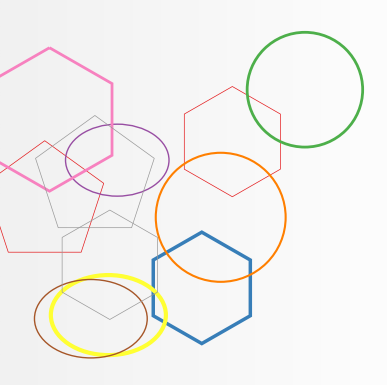[{"shape": "pentagon", "thickness": 0.5, "radius": 0.8, "center": [0.115, 0.474]}, {"shape": "hexagon", "thickness": 0.5, "radius": 0.72, "center": [0.6, 0.632]}, {"shape": "hexagon", "thickness": 2.5, "radius": 0.72, "center": [0.521, 0.252]}, {"shape": "circle", "thickness": 2, "radius": 0.75, "center": [0.787, 0.767]}, {"shape": "oval", "thickness": 1, "radius": 0.67, "center": [0.303, 0.584]}, {"shape": "circle", "thickness": 1.5, "radius": 0.84, "center": [0.57, 0.436]}, {"shape": "oval", "thickness": 3, "radius": 0.74, "center": [0.28, 0.182]}, {"shape": "oval", "thickness": 1, "radius": 0.73, "center": [0.234, 0.172]}, {"shape": "hexagon", "thickness": 2, "radius": 0.93, "center": [0.128, 0.69]}, {"shape": "pentagon", "thickness": 0.5, "radius": 0.81, "center": [0.245, 0.539]}, {"shape": "hexagon", "thickness": 0.5, "radius": 0.71, "center": [0.283, 0.312]}]